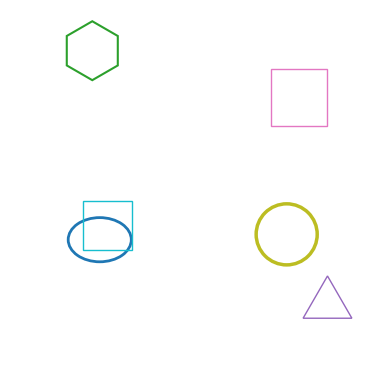[{"shape": "oval", "thickness": 2, "radius": 0.41, "center": [0.259, 0.377]}, {"shape": "hexagon", "thickness": 1.5, "radius": 0.38, "center": [0.24, 0.868]}, {"shape": "triangle", "thickness": 1, "radius": 0.37, "center": [0.851, 0.21]}, {"shape": "square", "thickness": 1, "radius": 0.36, "center": [0.776, 0.747]}, {"shape": "circle", "thickness": 2.5, "radius": 0.4, "center": [0.745, 0.391]}, {"shape": "square", "thickness": 1, "radius": 0.32, "center": [0.279, 0.415]}]